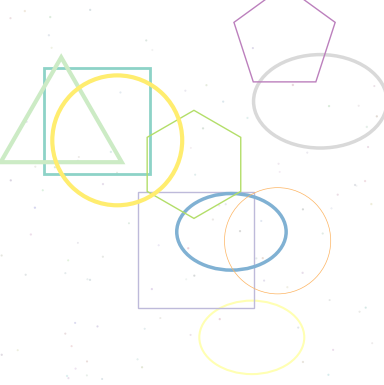[{"shape": "square", "thickness": 2, "radius": 0.69, "center": [0.252, 0.686]}, {"shape": "oval", "thickness": 1.5, "radius": 0.68, "center": [0.654, 0.124]}, {"shape": "square", "thickness": 1, "radius": 0.75, "center": [0.51, 0.351]}, {"shape": "oval", "thickness": 2.5, "radius": 0.71, "center": [0.601, 0.398]}, {"shape": "circle", "thickness": 0.5, "radius": 0.69, "center": [0.721, 0.375]}, {"shape": "hexagon", "thickness": 1, "radius": 0.7, "center": [0.504, 0.573]}, {"shape": "oval", "thickness": 2.5, "radius": 0.87, "center": [0.832, 0.737]}, {"shape": "pentagon", "thickness": 1, "radius": 0.69, "center": [0.739, 0.899]}, {"shape": "triangle", "thickness": 3, "radius": 0.91, "center": [0.159, 0.67]}, {"shape": "circle", "thickness": 3, "radius": 0.84, "center": [0.305, 0.635]}]